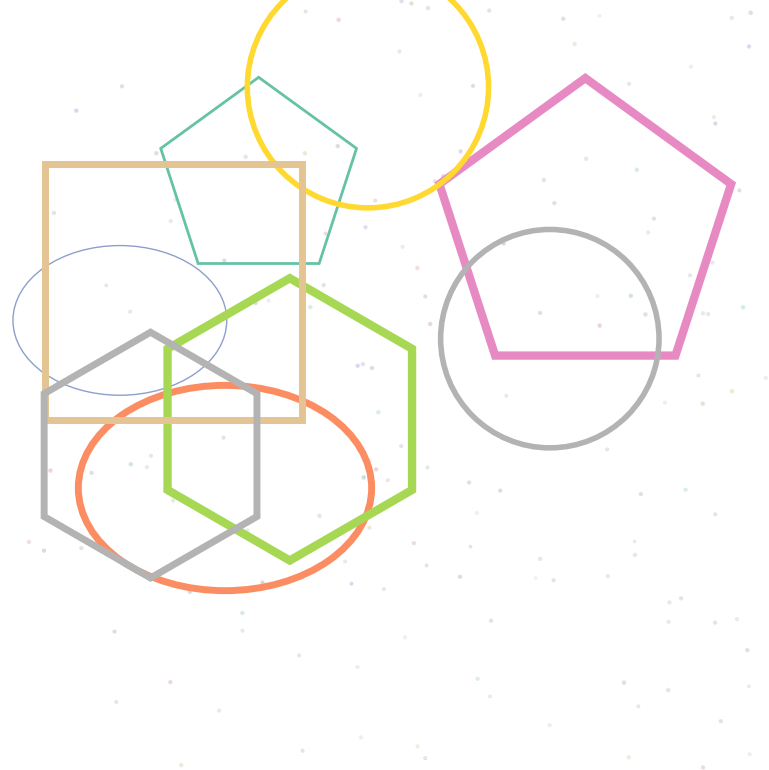[{"shape": "pentagon", "thickness": 1, "radius": 0.67, "center": [0.336, 0.766]}, {"shape": "oval", "thickness": 2.5, "radius": 0.95, "center": [0.292, 0.366]}, {"shape": "oval", "thickness": 0.5, "radius": 0.69, "center": [0.156, 0.584]}, {"shape": "pentagon", "thickness": 3, "radius": 1.0, "center": [0.76, 0.699]}, {"shape": "hexagon", "thickness": 3, "radius": 0.92, "center": [0.376, 0.455]}, {"shape": "circle", "thickness": 2, "radius": 0.78, "center": [0.478, 0.887]}, {"shape": "square", "thickness": 2.5, "radius": 0.83, "center": [0.226, 0.621]}, {"shape": "circle", "thickness": 2, "radius": 0.71, "center": [0.714, 0.56]}, {"shape": "hexagon", "thickness": 2.5, "radius": 0.8, "center": [0.196, 0.409]}]